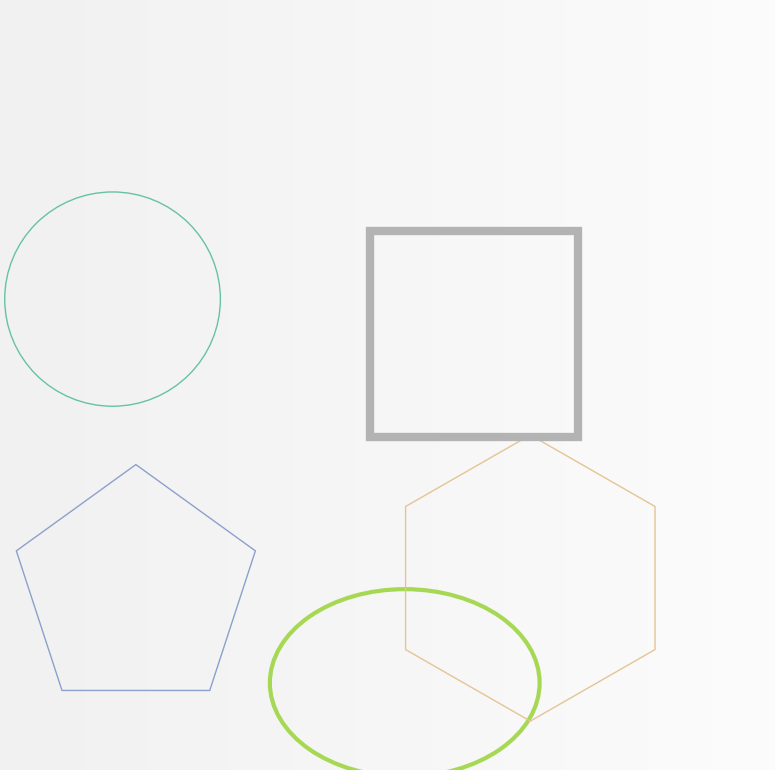[{"shape": "circle", "thickness": 0.5, "radius": 0.7, "center": [0.145, 0.612]}, {"shape": "pentagon", "thickness": 0.5, "radius": 0.81, "center": [0.175, 0.234]}, {"shape": "oval", "thickness": 1.5, "radius": 0.87, "center": [0.522, 0.113]}, {"shape": "hexagon", "thickness": 0.5, "radius": 0.93, "center": [0.684, 0.249]}, {"shape": "square", "thickness": 3, "radius": 0.67, "center": [0.611, 0.567]}]